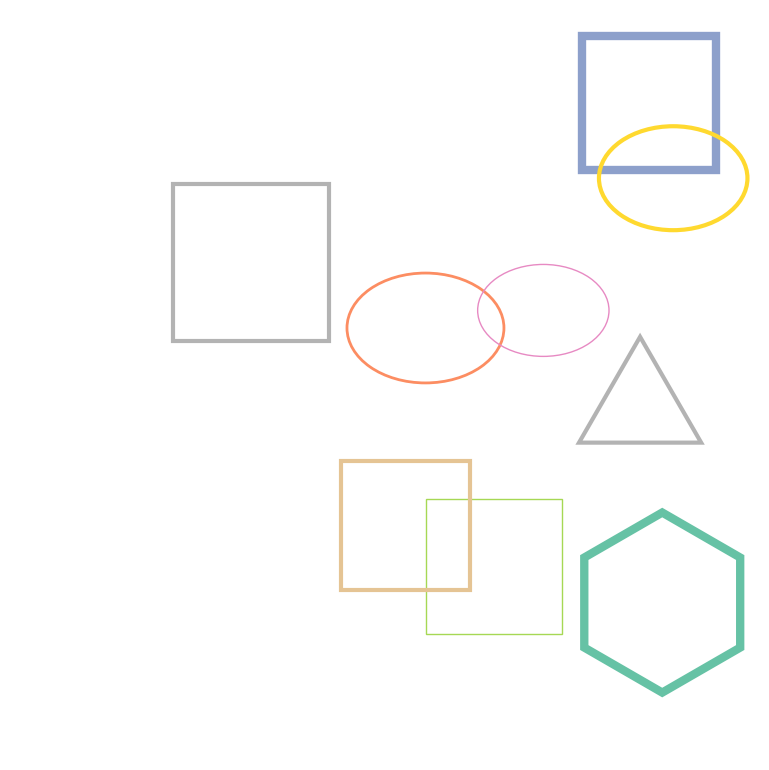[{"shape": "hexagon", "thickness": 3, "radius": 0.58, "center": [0.86, 0.217]}, {"shape": "oval", "thickness": 1, "radius": 0.51, "center": [0.553, 0.574]}, {"shape": "square", "thickness": 3, "radius": 0.44, "center": [0.842, 0.866]}, {"shape": "oval", "thickness": 0.5, "radius": 0.43, "center": [0.706, 0.597]}, {"shape": "square", "thickness": 0.5, "radius": 0.44, "center": [0.641, 0.265]}, {"shape": "oval", "thickness": 1.5, "radius": 0.48, "center": [0.874, 0.769]}, {"shape": "square", "thickness": 1.5, "radius": 0.42, "center": [0.527, 0.317]}, {"shape": "triangle", "thickness": 1.5, "radius": 0.46, "center": [0.831, 0.471]}, {"shape": "square", "thickness": 1.5, "radius": 0.51, "center": [0.326, 0.659]}]